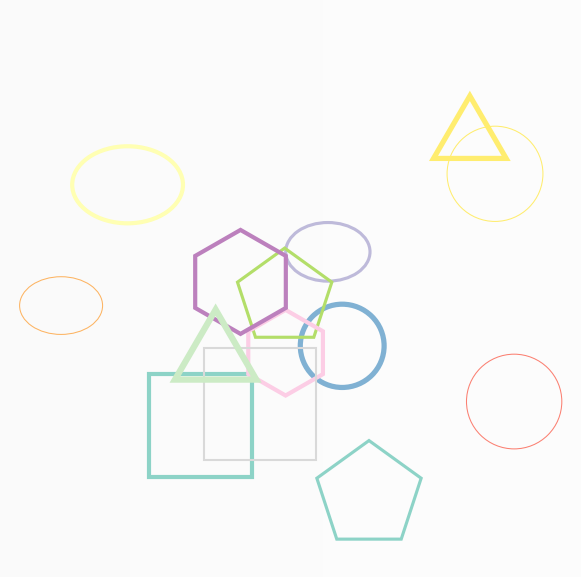[{"shape": "pentagon", "thickness": 1.5, "radius": 0.47, "center": [0.635, 0.142]}, {"shape": "square", "thickness": 2, "radius": 0.44, "center": [0.346, 0.262]}, {"shape": "oval", "thickness": 2, "radius": 0.48, "center": [0.22, 0.679]}, {"shape": "oval", "thickness": 1.5, "radius": 0.36, "center": [0.564, 0.563]}, {"shape": "circle", "thickness": 0.5, "radius": 0.41, "center": [0.885, 0.304]}, {"shape": "circle", "thickness": 2.5, "radius": 0.36, "center": [0.589, 0.4]}, {"shape": "oval", "thickness": 0.5, "radius": 0.36, "center": [0.105, 0.47]}, {"shape": "pentagon", "thickness": 1.5, "radius": 0.43, "center": [0.49, 0.484]}, {"shape": "hexagon", "thickness": 2, "radius": 0.37, "center": [0.491, 0.388]}, {"shape": "square", "thickness": 1, "radius": 0.48, "center": [0.447, 0.299]}, {"shape": "hexagon", "thickness": 2, "radius": 0.45, "center": [0.414, 0.511]}, {"shape": "triangle", "thickness": 3, "radius": 0.4, "center": [0.371, 0.382]}, {"shape": "circle", "thickness": 0.5, "radius": 0.41, "center": [0.852, 0.698]}, {"shape": "triangle", "thickness": 2.5, "radius": 0.36, "center": [0.808, 0.761]}]